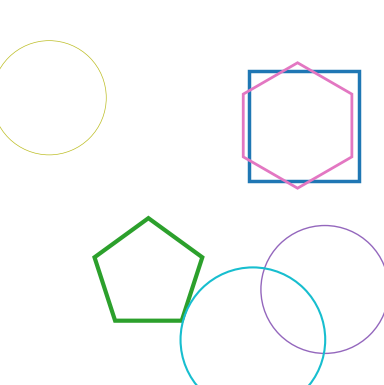[{"shape": "square", "thickness": 2.5, "radius": 0.71, "center": [0.79, 0.672]}, {"shape": "pentagon", "thickness": 3, "radius": 0.74, "center": [0.385, 0.286]}, {"shape": "circle", "thickness": 1, "radius": 0.83, "center": [0.844, 0.248]}, {"shape": "hexagon", "thickness": 2, "radius": 0.81, "center": [0.773, 0.674]}, {"shape": "circle", "thickness": 0.5, "radius": 0.74, "center": [0.128, 0.746]}, {"shape": "circle", "thickness": 1.5, "radius": 0.94, "center": [0.657, 0.118]}]